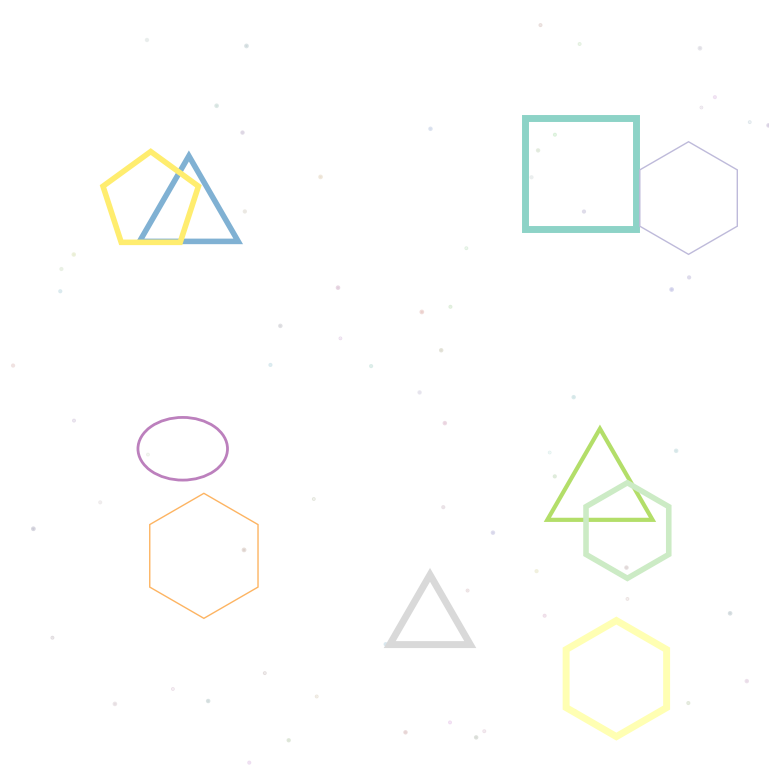[{"shape": "square", "thickness": 2.5, "radius": 0.36, "center": [0.753, 0.774]}, {"shape": "hexagon", "thickness": 2.5, "radius": 0.38, "center": [0.8, 0.119]}, {"shape": "hexagon", "thickness": 0.5, "radius": 0.37, "center": [0.894, 0.743]}, {"shape": "triangle", "thickness": 2, "radius": 0.37, "center": [0.245, 0.723]}, {"shape": "hexagon", "thickness": 0.5, "radius": 0.41, "center": [0.265, 0.278]}, {"shape": "triangle", "thickness": 1.5, "radius": 0.39, "center": [0.779, 0.364]}, {"shape": "triangle", "thickness": 2.5, "radius": 0.3, "center": [0.558, 0.193]}, {"shape": "oval", "thickness": 1, "radius": 0.29, "center": [0.237, 0.417]}, {"shape": "hexagon", "thickness": 2, "radius": 0.31, "center": [0.815, 0.311]}, {"shape": "pentagon", "thickness": 2, "radius": 0.33, "center": [0.196, 0.738]}]